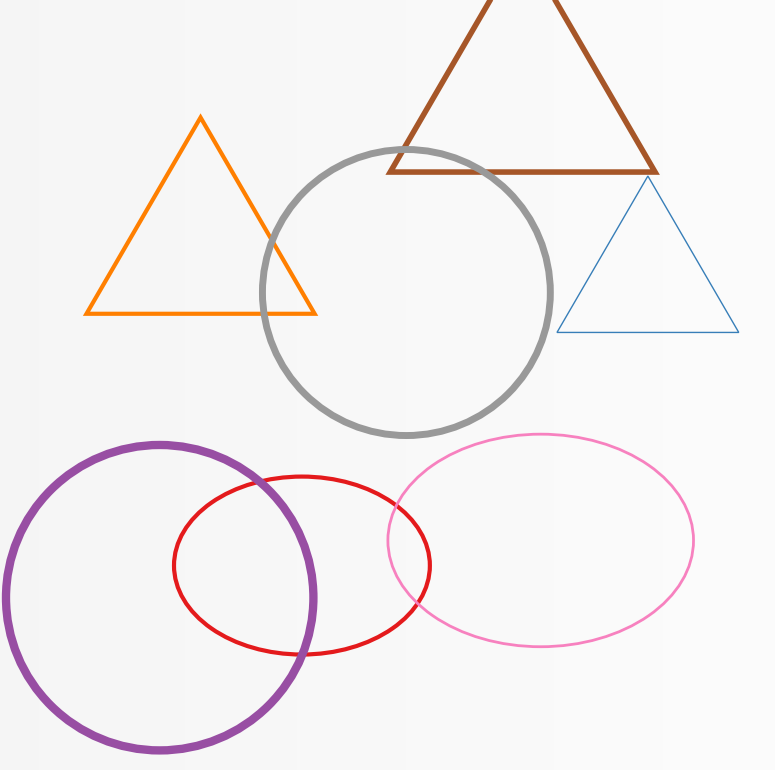[{"shape": "oval", "thickness": 1.5, "radius": 0.83, "center": [0.39, 0.266]}, {"shape": "triangle", "thickness": 0.5, "radius": 0.68, "center": [0.836, 0.636]}, {"shape": "circle", "thickness": 3, "radius": 0.99, "center": [0.206, 0.224]}, {"shape": "triangle", "thickness": 1.5, "radius": 0.85, "center": [0.259, 0.677]}, {"shape": "triangle", "thickness": 2, "radius": 0.99, "center": [0.674, 0.875]}, {"shape": "oval", "thickness": 1, "radius": 0.99, "center": [0.698, 0.298]}, {"shape": "circle", "thickness": 2.5, "radius": 0.93, "center": [0.524, 0.62]}]